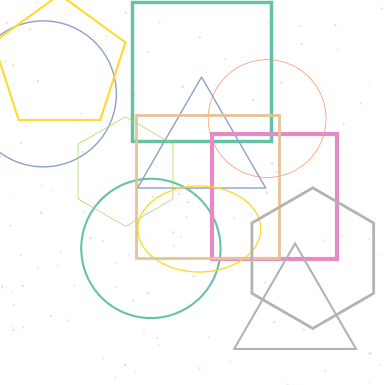[{"shape": "square", "thickness": 2.5, "radius": 0.9, "center": [0.523, 0.814]}, {"shape": "circle", "thickness": 1.5, "radius": 0.9, "center": [0.392, 0.355]}, {"shape": "circle", "thickness": 0.5, "radius": 0.76, "center": [0.694, 0.692]}, {"shape": "circle", "thickness": 1, "radius": 0.95, "center": [0.113, 0.756]}, {"shape": "triangle", "thickness": 1, "radius": 0.96, "center": [0.524, 0.608]}, {"shape": "square", "thickness": 3, "radius": 0.81, "center": [0.713, 0.489]}, {"shape": "hexagon", "thickness": 0.5, "radius": 0.71, "center": [0.326, 0.554]}, {"shape": "pentagon", "thickness": 1.5, "radius": 0.9, "center": [0.155, 0.834]}, {"shape": "oval", "thickness": 1, "radius": 0.8, "center": [0.518, 0.405]}, {"shape": "square", "thickness": 2, "radius": 0.93, "center": [0.54, 0.516]}, {"shape": "triangle", "thickness": 1.5, "radius": 0.91, "center": [0.766, 0.185]}, {"shape": "hexagon", "thickness": 2, "radius": 0.91, "center": [0.812, 0.329]}]